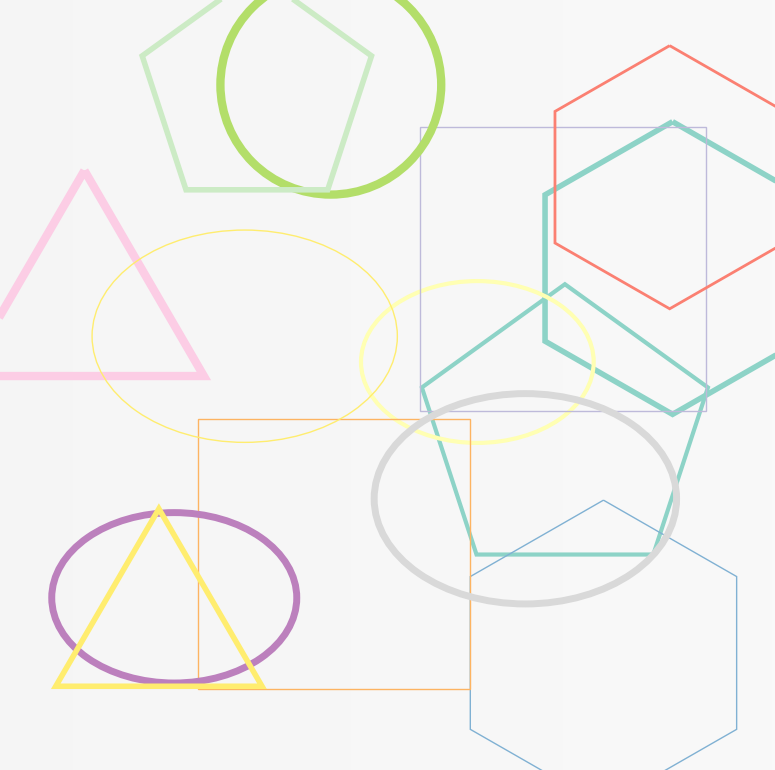[{"shape": "hexagon", "thickness": 2, "radius": 0.95, "center": [0.868, 0.652]}, {"shape": "pentagon", "thickness": 1.5, "radius": 0.97, "center": [0.729, 0.437]}, {"shape": "oval", "thickness": 1.5, "radius": 0.75, "center": [0.616, 0.53]}, {"shape": "square", "thickness": 0.5, "radius": 0.92, "center": [0.727, 0.65]}, {"shape": "hexagon", "thickness": 1, "radius": 0.85, "center": [0.864, 0.77]}, {"shape": "hexagon", "thickness": 0.5, "radius": 0.99, "center": [0.779, 0.152]}, {"shape": "square", "thickness": 0.5, "radius": 0.88, "center": [0.43, 0.281]}, {"shape": "circle", "thickness": 3, "radius": 0.71, "center": [0.427, 0.89]}, {"shape": "triangle", "thickness": 3, "radius": 0.89, "center": [0.109, 0.601]}, {"shape": "oval", "thickness": 2.5, "radius": 0.98, "center": [0.678, 0.352]}, {"shape": "oval", "thickness": 2.5, "radius": 0.79, "center": [0.225, 0.224]}, {"shape": "pentagon", "thickness": 2, "radius": 0.78, "center": [0.331, 0.879]}, {"shape": "oval", "thickness": 0.5, "radius": 0.98, "center": [0.316, 0.563]}, {"shape": "triangle", "thickness": 2, "radius": 0.77, "center": [0.205, 0.186]}]